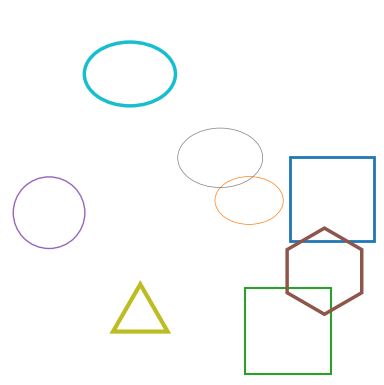[{"shape": "square", "thickness": 2, "radius": 0.54, "center": [0.863, 0.484]}, {"shape": "oval", "thickness": 0.5, "radius": 0.44, "center": [0.647, 0.479]}, {"shape": "square", "thickness": 1.5, "radius": 0.56, "center": [0.748, 0.14]}, {"shape": "circle", "thickness": 1, "radius": 0.46, "center": [0.127, 0.448]}, {"shape": "hexagon", "thickness": 2.5, "radius": 0.56, "center": [0.843, 0.296]}, {"shape": "oval", "thickness": 0.5, "radius": 0.55, "center": [0.572, 0.59]}, {"shape": "triangle", "thickness": 3, "radius": 0.41, "center": [0.364, 0.18]}, {"shape": "oval", "thickness": 2.5, "radius": 0.59, "center": [0.337, 0.808]}]